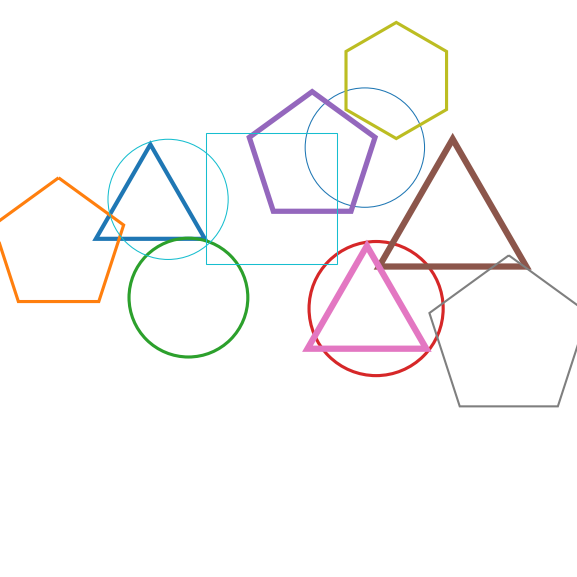[{"shape": "circle", "thickness": 0.5, "radius": 0.52, "center": [0.632, 0.744]}, {"shape": "triangle", "thickness": 2, "radius": 0.54, "center": [0.26, 0.64]}, {"shape": "pentagon", "thickness": 1.5, "radius": 0.59, "center": [0.101, 0.573]}, {"shape": "circle", "thickness": 1.5, "radius": 0.51, "center": [0.326, 0.484]}, {"shape": "circle", "thickness": 1.5, "radius": 0.58, "center": [0.651, 0.465]}, {"shape": "pentagon", "thickness": 2.5, "radius": 0.57, "center": [0.541, 0.726]}, {"shape": "triangle", "thickness": 3, "radius": 0.74, "center": [0.784, 0.611]}, {"shape": "triangle", "thickness": 3, "radius": 0.59, "center": [0.635, 0.455]}, {"shape": "pentagon", "thickness": 1, "radius": 0.72, "center": [0.881, 0.412]}, {"shape": "hexagon", "thickness": 1.5, "radius": 0.5, "center": [0.686, 0.86]}, {"shape": "circle", "thickness": 0.5, "radius": 0.52, "center": [0.291, 0.654]}, {"shape": "square", "thickness": 0.5, "radius": 0.57, "center": [0.47, 0.655]}]